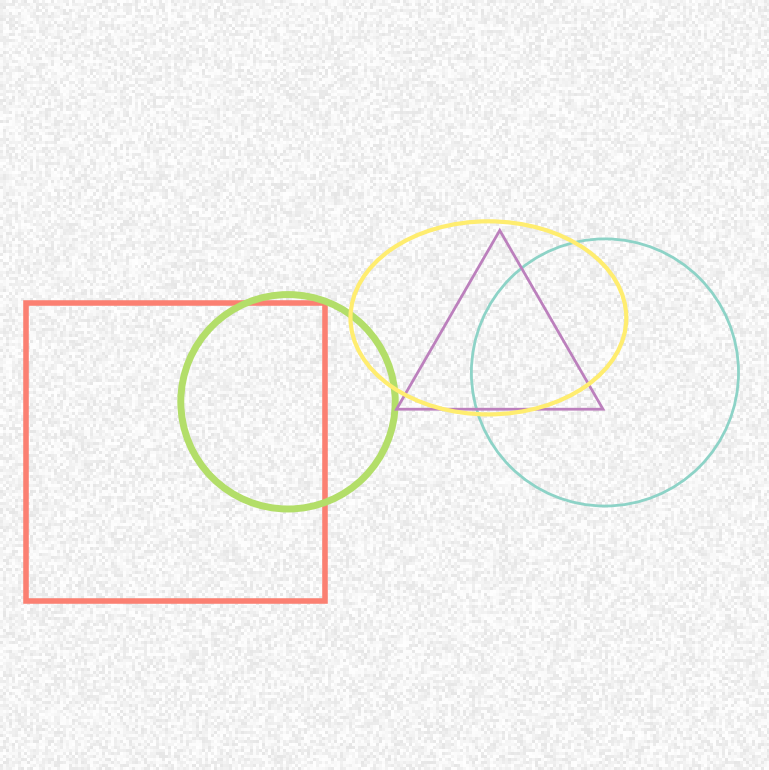[{"shape": "circle", "thickness": 1, "radius": 0.87, "center": [0.786, 0.516]}, {"shape": "square", "thickness": 2, "radius": 0.97, "center": [0.228, 0.413]}, {"shape": "circle", "thickness": 2.5, "radius": 0.7, "center": [0.374, 0.478]}, {"shape": "triangle", "thickness": 1, "radius": 0.77, "center": [0.649, 0.546]}, {"shape": "oval", "thickness": 1.5, "radius": 0.9, "center": [0.634, 0.587]}]